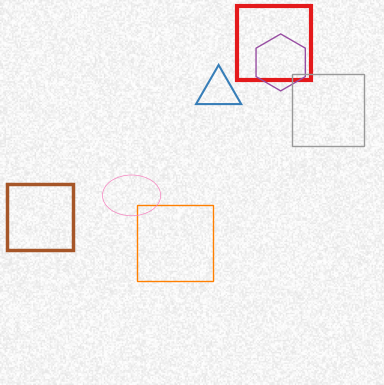[{"shape": "square", "thickness": 3, "radius": 0.48, "center": [0.711, 0.888]}, {"shape": "triangle", "thickness": 1.5, "radius": 0.34, "center": [0.568, 0.764]}, {"shape": "hexagon", "thickness": 1, "radius": 0.37, "center": [0.729, 0.838]}, {"shape": "square", "thickness": 1, "radius": 0.49, "center": [0.455, 0.369]}, {"shape": "square", "thickness": 2.5, "radius": 0.43, "center": [0.104, 0.437]}, {"shape": "oval", "thickness": 0.5, "radius": 0.38, "center": [0.342, 0.492]}, {"shape": "square", "thickness": 1, "radius": 0.47, "center": [0.853, 0.714]}]